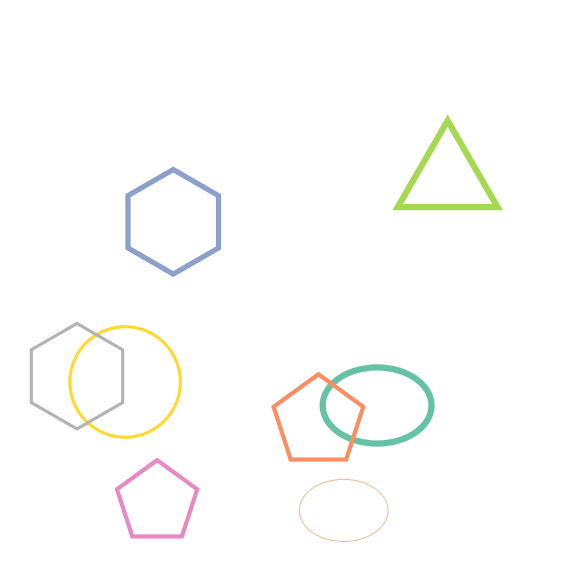[{"shape": "oval", "thickness": 3, "radius": 0.47, "center": [0.653, 0.297]}, {"shape": "pentagon", "thickness": 2, "radius": 0.41, "center": [0.551, 0.269]}, {"shape": "hexagon", "thickness": 2.5, "radius": 0.45, "center": [0.3, 0.615]}, {"shape": "pentagon", "thickness": 2, "radius": 0.37, "center": [0.272, 0.129]}, {"shape": "triangle", "thickness": 3, "radius": 0.5, "center": [0.775, 0.69]}, {"shape": "circle", "thickness": 1.5, "radius": 0.48, "center": [0.217, 0.338]}, {"shape": "oval", "thickness": 0.5, "radius": 0.38, "center": [0.595, 0.115]}, {"shape": "hexagon", "thickness": 1.5, "radius": 0.46, "center": [0.133, 0.348]}]